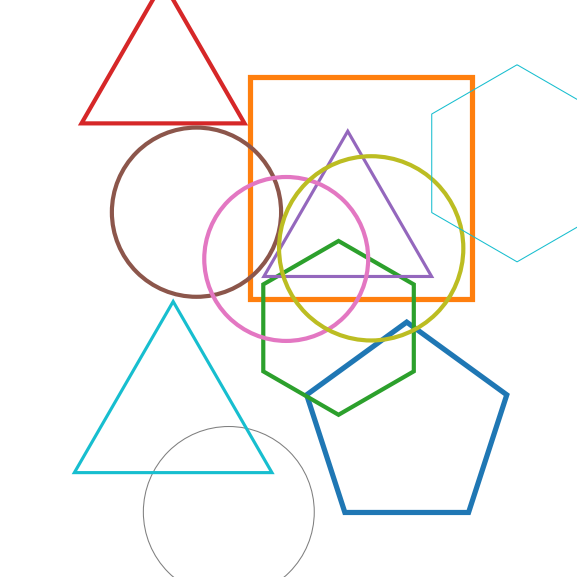[{"shape": "pentagon", "thickness": 2.5, "radius": 0.91, "center": [0.704, 0.259]}, {"shape": "square", "thickness": 2.5, "radius": 0.96, "center": [0.625, 0.673]}, {"shape": "hexagon", "thickness": 2, "radius": 0.75, "center": [0.586, 0.431]}, {"shape": "triangle", "thickness": 2, "radius": 0.82, "center": [0.282, 0.867]}, {"shape": "triangle", "thickness": 1.5, "radius": 0.84, "center": [0.602, 0.604]}, {"shape": "circle", "thickness": 2, "radius": 0.73, "center": [0.34, 0.632]}, {"shape": "circle", "thickness": 2, "radius": 0.71, "center": [0.496, 0.551]}, {"shape": "circle", "thickness": 0.5, "radius": 0.74, "center": [0.396, 0.113]}, {"shape": "circle", "thickness": 2, "radius": 0.8, "center": [0.643, 0.569]}, {"shape": "hexagon", "thickness": 0.5, "radius": 0.85, "center": [0.895, 0.716]}, {"shape": "triangle", "thickness": 1.5, "radius": 0.99, "center": [0.3, 0.28]}]